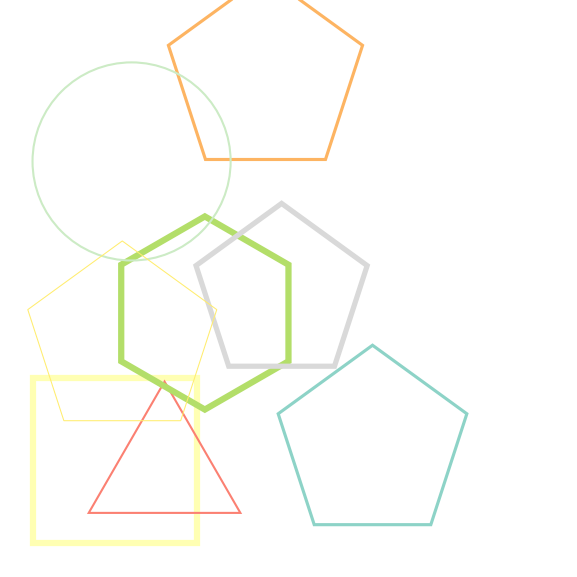[{"shape": "pentagon", "thickness": 1.5, "radius": 0.86, "center": [0.645, 0.23]}, {"shape": "square", "thickness": 3, "radius": 0.71, "center": [0.199, 0.201]}, {"shape": "triangle", "thickness": 1, "radius": 0.76, "center": [0.285, 0.187]}, {"shape": "pentagon", "thickness": 1.5, "radius": 0.88, "center": [0.46, 0.866]}, {"shape": "hexagon", "thickness": 3, "radius": 0.84, "center": [0.355, 0.457]}, {"shape": "pentagon", "thickness": 2.5, "radius": 0.78, "center": [0.488, 0.491]}, {"shape": "circle", "thickness": 1, "radius": 0.86, "center": [0.228, 0.72]}, {"shape": "pentagon", "thickness": 0.5, "radius": 0.86, "center": [0.212, 0.41]}]